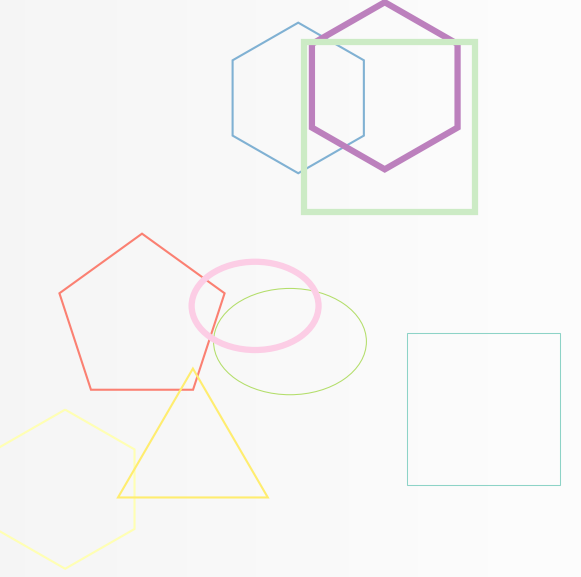[{"shape": "square", "thickness": 0.5, "radius": 0.66, "center": [0.832, 0.291]}, {"shape": "hexagon", "thickness": 1, "radius": 0.69, "center": [0.112, 0.152]}, {"shape": "pentagon", "thickness": 1, "radius": 0.75, "center": [0.244, 0.445]}, {"shape": "hexagon", "thickness": 1, "radius": 0.65, "center": [0.513, 0.83]}, {"shape": "oval", "thickness": 0.5, "radius": 0.66, "center": [0.499, 0.408]}, {"shape": "oval", "thickness": 3, "radius": 0.55, "center": [0.439, 0.469]}, {"shape": "hexagon", "thickness": 3, "radius": 0.72, "center": [0.662, 0.851]}, {"shape": "square", "thickness": 3, "radius": 0.74, "center": [0.67, 0.78]}, {"shape": "triangle", "thickness": 1, "radius": 0.74, "center": [0.332, 0.212]}]